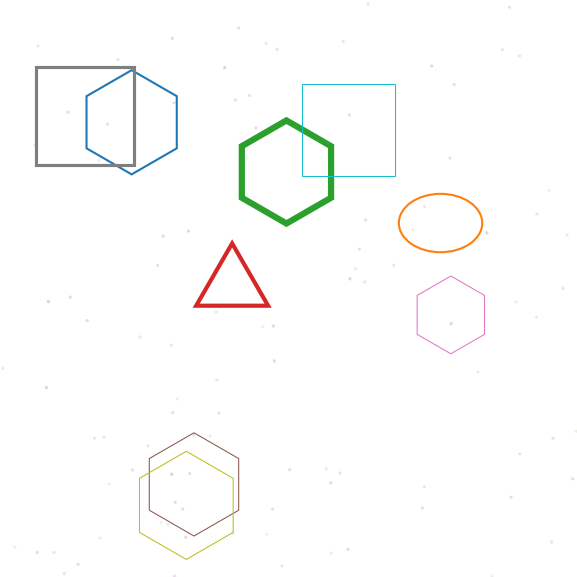[{"shape": "hexagon", "thickness": 1, "radius": 0.45, "center": [0.228, 0.787]}, {"shape": "oval", "thickness": 1, "radius": 0.36, "center": [0.763, 0.613]}, {"shape": "hexagon", "thickness": 3, "radius": 0.45, "center": [0.496, 0.701]}, {"shape": "triangle", "thickness": 2, "radius": 0.36, "center": [0.402, 0.506]}, {"shape": "hexagon", "thickness": 0.5, "radius": 0.45, "center": [0.336, 0.16]}, {"shape": "hexagon", "thickness": 0.5, "radius": 0.34, "center": [0.781, 0.454]}, {"shape": "square", "thickness": 1.5, "radius": 0.43, "center": [0.147, 0.798]}, {"shape": "hexagon", "thickness": 0.5, "radius": 0.47, "center": [0.323, 0.124]}, {"shape": "square", "thickness": 0.5, "radius": 0.4, "center": [0.603, 0.774]}]